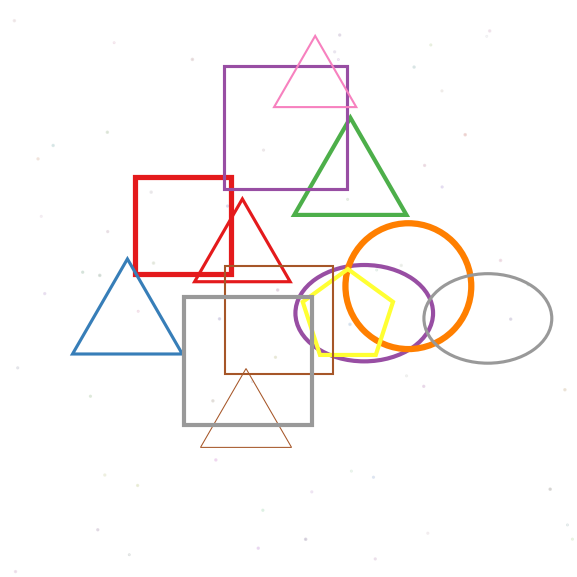[{"shape": "square", "thickness": 2.5, "radius": 0.42, "center": [0.317, 0.609]}, {"shape": "triangle", "thickness": 1.5, "radius": 0.48, "center": [0.42, 0.559]}, {"shape": "triangle", "thickness": 1.5, "radius": 0.55, "center": [0.221, 0.441]}, {"shape": "triangle", "thickness": 2, "radius": 0.56, "center": [0.607, 0.683]}, {"shape": "square", "thickness": 1.5, "radius": 0.53, "center": [0.494, 0.778]}, {"shape": "oval", "thickness": 2, "radius": 0.6, "center": [0.631, 0.457]}, {"shape": "circle", "thickness": 3, "radius": 0.54, "center": [0.707, 0.504]}, {"shape": "pentagon", "thickness": 2, "radius": 0.41, "center": [0.602, 0.451]}, {"shape": "square", "thickness": 1, "radius": 0.47, "center": [0.484, 0.445]}, {"shape": "triangle", "thickness": 0.5, "radius": 0.46, "center": [0.426, 0.27]}, {"shape": "triangle", "thickness": 1, "radius": 0.41, "center": [0.546, 0.855]}, {"shape": "oval", "thickness": 1.5, "radius": 0.55, "center": [0.845, 0.448]}, {"shape": "square", "thickness": 2, "radius": 0.56, "center": [0.429, 0.374]}]